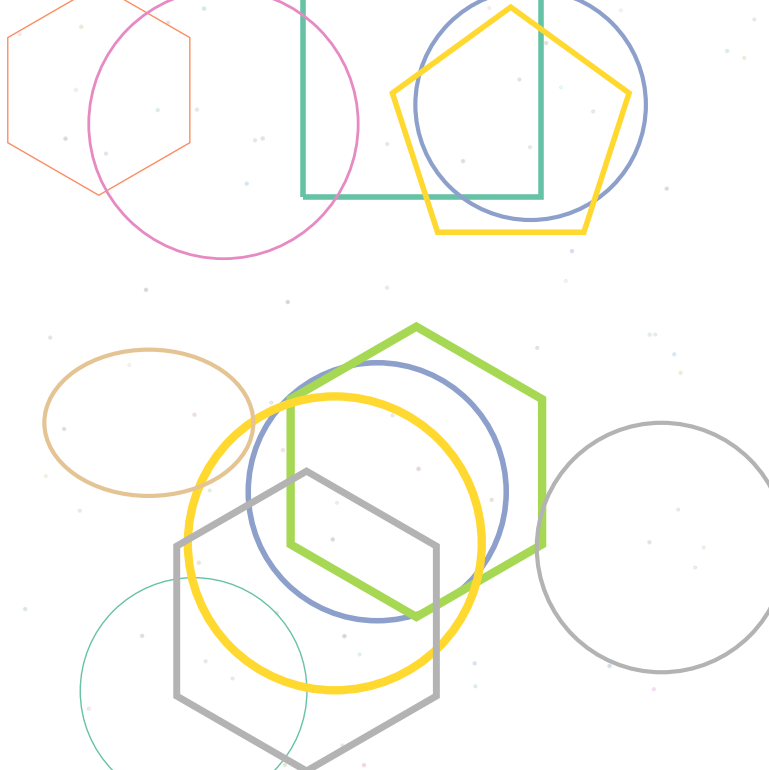[{"shape": "square", "thickness": 2, "radius": 0.78, "center": [0.548, 0.899]}, {"shape": "circle", "thickness": 0.5, "radius": 0.74, "center": [0.251, 0.103]}, {"shape": "hexagon", "thickness": 0.5, "radius": 0.68, "center": [0.128, 0.883]}, {"shape": "circle", "thickness": 2, "radius": 0.84, "center": [0.49, 0.361]}, {"shape": "circle", "thickness": 1.5, "radius": 0.75, "center": [0.689, 0.864]}, {"shape": "circle", "thickness": 1, "radius": 0.87, "center": [0.29, 0.839]}, {"shape": "hexagon", "thickness": 3, "radius": 0.94, "center": [0.541, 0.387]}, {"shape": "pentagon", "thickness": 2, "radius": 0.81, "center": [0.663, 0.829]}, {"shape": "circle", "thickness": 3, "radius": 0.95, "center": [0.435, 0.294]}, {"shape": "oval", "thickness": 1.5, "radius": 0.68, "center": [0.193, 0.451]}, {"shape": "hexagon", "thickness": 2.5, "radius": 0.97, "center": [0.398, 0.193]}, {"shape": "circle", "thickness": 1.5, "radius": 0.81, "center": [0.859, 0.289]}]